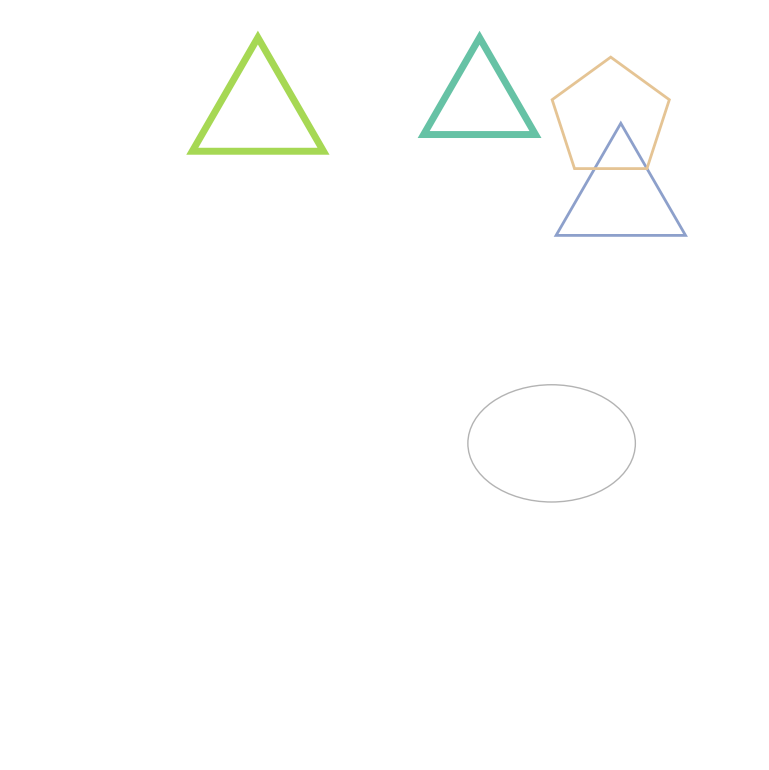[{"shape": "triangle", "thickness": 2.5, "radius": 0.42, "center": [0.623, 0.867]}, {"shape": "triangle", "thickness": 1, "radius": 0.49, "center": [0.806, 0.743]}, {"shape": "triangle", "thickness": 2.5, "radius": 0.49, "center": [0.335, 0.853]}, {"shape": "pentagon", "thickness": 1, "radius": 0.4, "center": [0.793, 0.846]}, {"shape": "oval", "thickness": 0.5, "radius": 0.54, "center": [0.716, 0.424]}]